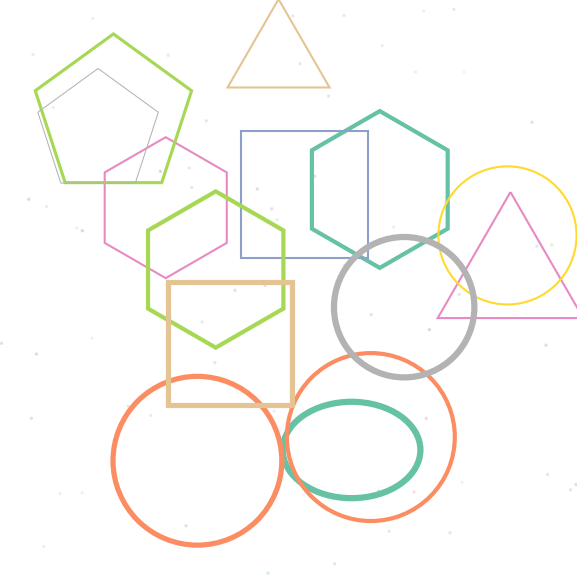[{"shape": "hexagon", "thickness": 2, "radius": 0.68, "center": [0.658, 0.671]}, {"shape": "oval", "thickness": 3, "radius": 0.6, "center": [0.609, 0.22]}, {"shape": "circle", "thickness": 2, "radius": 0.73, "center": [0.642, 0.242]}, {"shape": "circle", "thickness": 2.5, "radius": 0.73, "center": [0.342, 0.201]}, {"shape": "square", "thickness": 1, "radius": 0.55, "center": [0.528, 0.663]}, {"shape": "triangle", "thickness": 1, "radius": 0.73, "center": [0.884, 0.521]}, {"shape": "hexagon", "thickness": 1, "radius": 0.61, "center": [0.287, 0.64]}, {"shape": "hexagon", "thickness": 2, "radius": 0.68, "center": [0.374, 0.532]}, {"shape": "pentagon", "thickness": 1.5, "radius": 0.71, "center": [0.196, 0.798]}, {"shape": "circle", "thickness": 1, "radius": 0.6, "center": [0.879, 0.591]}, {"shape": "triangle", "thickness": 1, "radius": 0.51, "center": [0.482, 0.899]}, {"shape": "square", "thickness": 2.5, "radius": 0.54, "center": [0.398, 0.404]}, {"shape": "pentagon", "thickness": 0.5, "radius": 0.55, "center": [0.17, 0.771]}, {"shape": "circle", "thickness": 3, "radius": 0.61, "center": [0.7, 0.467]}]